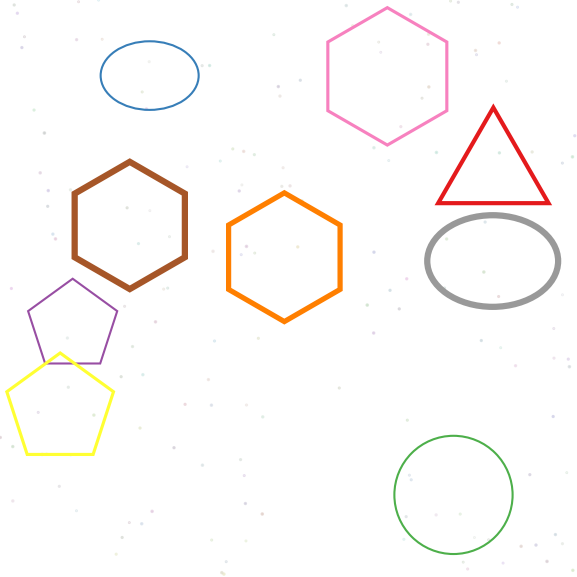[{"shape": "triangle", "thickness": 2, "radius": 0.55, "center": [0.854, 0.703]}, {"shape": "oval", "thickness": 1, "radius": 0.42, "center": [0.259, 0.868]}, {"shape": "circle", "thickness": 1, "radius": 0.51, "center": [0.785, 0.142]}, {"shape": "pentagon", "thickness": 1, "radius": 0.41, "center": [0.126, 0.435]}, {"shape": "hexagon", "thickness": 2.5, "radius": 0.56, "center": [0.492, 0.554]}, {"shape": "pentagon", "thickness": 1.5, "radius": 0.49, "center": [0.104, 0.291]}, {"shape": "hexagon", "thickness": 3, "radius": 0.55, "center": [0.225, 0.609]}, {"shape": "hexagon", "thickness": 1.5, "radius": 0.59, "center": [0.671, 0.867]}, {"shape": "oval", "thickness": 3, "radius": 0.57, "center": [0.853, 0.547]}]